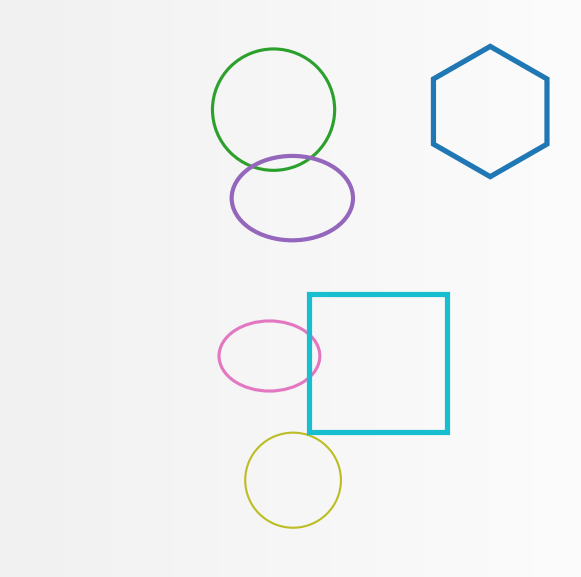[{"shape": "hexagon", "thickness": 2.5, "radius": 0.56, "center": [0.843, 0.806]}, {"shape": "circle", "thickness": 1.5, "radius": 0.53, "center": [0.471, 0.809]}, {"shape": "oval", "thickness": 2, "radius": 0.52, "center": [0.503, 0.656]}, {"shape": "oval", "thickness": 1.5, "radius": 0.43, "center": [0.464, 0.383]}, {"shape": "circle", "thickness": 1, "radius": 0.41, "center": [0.504, 0.168]}, {"shape": "square", "thickness": 2.5, "radius": 0.6, "center": [0.65, 0.371]}]